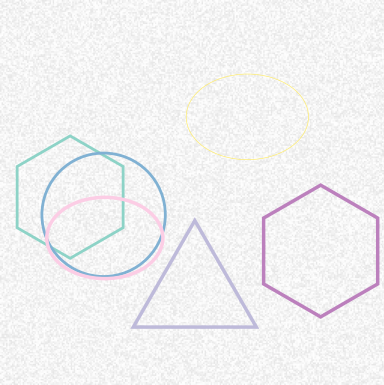[{"shape": "hexagon", "thickness": 2, "radius": 0.79, "center": [0.182, 0.488]}, {"shape": "triangle", "thickness": 2.5, "radius": 0.92, "center": [0.506, 0.243]}, {"shape": "circle", "thickness": 2, "radius": 0.8, "center": [0.269, 0.442]}, {"shape": "oval", "thickness": 2.5, "radius": 0.75, "center": [0.272, 0.382]}, {"shape": "hexagon", "thickness": 2.5, "radius": 0.86, "center": [0.833, 0.348]}, {"shape": "oval", "thickness": 0.5, "radius": 0.79, "center": [0.643, 0.696]}]